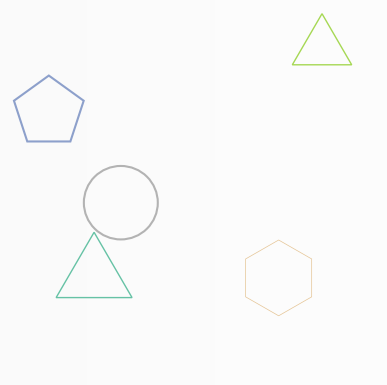[{"shape": "triangle", "thickness": 1, "radius": 0.57, "center": [0.243, 0.284]}, {"shape": "pentagon", "thickness": 1.5, "radius": 0.47, "center": [0.126, 0.709]}, {"shape": "triangle", "thickness": 1, "radius": 0.44, "center": [0.831, 0.876]}, {"shape": "hexagon", "thickness": 0.5, "radius": 0.49, "center": [0.719, 0.278]}, {"shape": "circle", "thickness": 1.5, "radius": 0.48, "center": [0.312, 0.474]}]